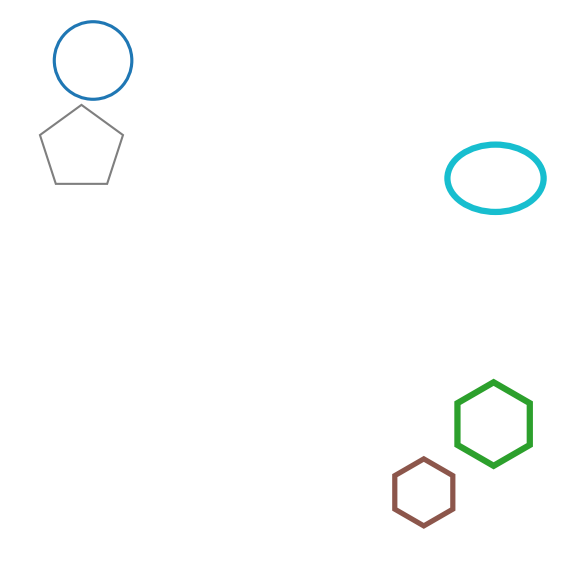[{"shape": "circle", "thickness": 1.5, "radius": 0.34, "center": [0.161, 0.894]}, {"shape": "hexagon", "thickness": 3, "radius": 0.36, "center": [0.855, 0.265]}, {"shape": "hexagon", "thickness": 2.5, "radius": 0.29, "center": [0.734, 0.147]}, {"shape": "pentagon", "thickness": 1, "radius": 0.38, "center": [0.141, 0.742]}, {"shape": "oval", "thickness": 3, "radius": 0.42, "center": [0.858, 0.69]}]